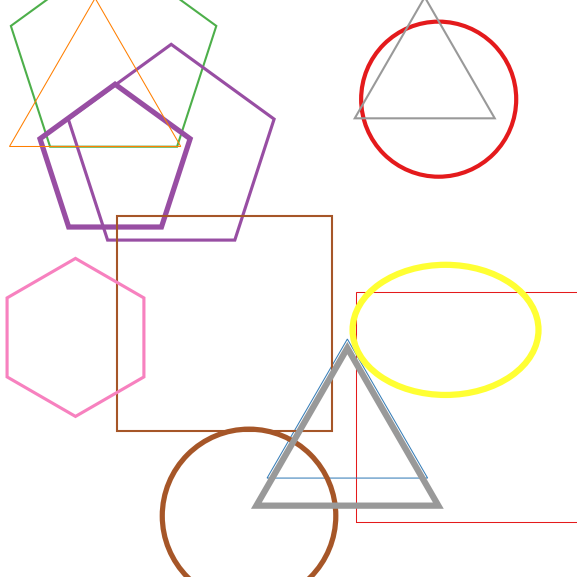[{"shape": "circle", "thickness": 2, "radius": 0.67, "center": [0.76, 0.827]}, {"shape": "square", "thickness": 0.5, "radius": 1.0, "center": [0.815, 0.294]}, {"shape": "triangle", "thickness": 0.5, "radius": 0.8, "center": [0.601, 0.252]}, {"shape": "pentagon", "thickness": 1, "radius": 0.94, "center": [0.197, 0.896]}, {"shape": "pentagon", "thickness": 1.5, "radius": 0.94, "center": [0.296, 0.735]}, {"shape": "pentagon", "thickness": 2.5, "radius": 0.68, "center": [0.199, 0.717]}, {"shape": "triangle", "thickness": 0.5, "radius": 0.86, "center": [0.165, 0.831]}, {"shape": "oval", "thickness": 3, "radius": 0.8, "center": [0.772, 0.428]}, {"shape": "circle", "thickness": 2.5, "radius": 0.75, "center": [0.431, 0.106]}, {"shape": "square", "thickness": 1, "radius": 0.93, "center": [0.389, 0.439]}, {"shape": "hexagon", "thickness": 1.5, "radius": 0.68, "center": [0.131, 0.415]}, {"shape": "triangle", "thickness": 3, "radius": 0.91, "center": [0.601, 0.215]}, {"shape": "triangle", "thickness": 1, "radius": 0.7, "center": [0.735, 0.864]}]